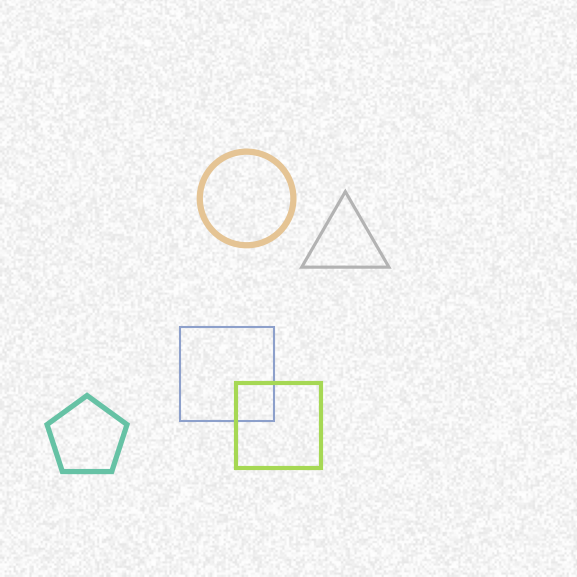[{"shape": "pentagon", "thickness": 2.5, "radius": 0.36, "center": [0.151, 0.241]}, {"shape": "square", "thickness": 1, "radius": 0.41, "center": [0.393, 0.351]}, {"shape": "square", "thickness": 2, "radius": 0.37, "center": [0.482, 0.262]}, {"shape": "circle", "thickness": 3, "radius": 0.41, "center": [0.427, 0.656]}, {"shape": "triangle", "thickness": 1.5, "radius": 0.44, "center": [0.598, 0.58]}]